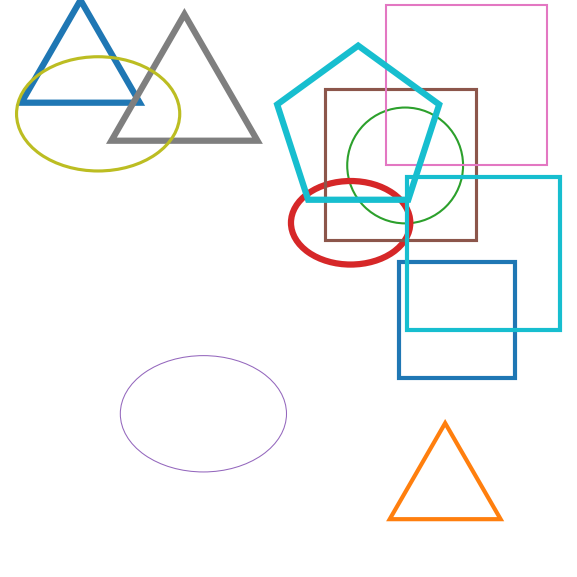[{"shape": "triangle", "thickness": 3, "radius": 0.59, "center": [0.139, 0.88]}, {"shape": "square", "thickness": 2, "radius": 0.5, "center": [0.792, 0.444]}, {"shape": "triangle", "thickness": 2, "radius": 0.55, "center": [0.771, 0.156]}, {"shape": "circle", "thickness": 1, "radius": 0.5, "center": [0.702, 0.713]}, {"shape": "oval", "thickness": 3, "radius": 0.52, "center": [0.607, 0.613]}, {"shape": "oval", "thickness": 0.5, "radius": 0.72, "center": [0.352, 0.283]}, {"shape": "square", "thickness": 1.5, "radius": 0.65, "center": [0.694, 0.715]}, {"shape": "square", "thickness": 1, "radius": 0.69, "center": [0.808, 0.852]}, {"shape": "triangle", "thickness": 3, "radius": 0.73, "center": [0.319, 0.828]}, {"shape": "oval", "thickness": 1.5, "radius": 0.71, "center": [0.17, 0.802]}, {"shape": "pentagon", "thickness": 3, "radius": 0.74, "center": [0.62, 0.773]}, {"shape": "square", "thickness": 2, "radius": 0.66, "center": [0.838, 0.561]}]